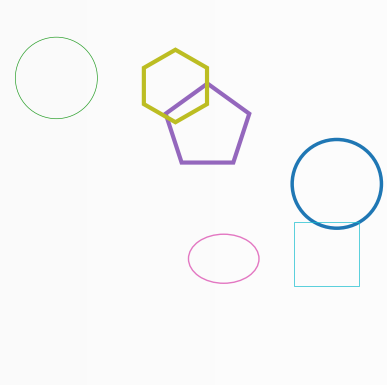[{"shape": "circle", "thickness": 2.5, "radius": 0.58, "center": [0.869, 0.522]}, {"shape": "circle", "thickness": 0.5, "radius": 0.53, "center": [0.145, 0.798]}, {"shape": "pentagon", "thickness": 3, "radius": 0.57, "center": [0.535, 0.67]}, {"shape": "oval", "thickness": 1, "radius": 0.45, "center": [0.577, 0.328]}, {"shape": "hexagon", "thickness": 3, "radius": 0.47, "center": [0.453, 0.777]}, {"shape": "square", "thickness": 0.5, "radius": 0.42, "center": [0.843, 0.34]}]